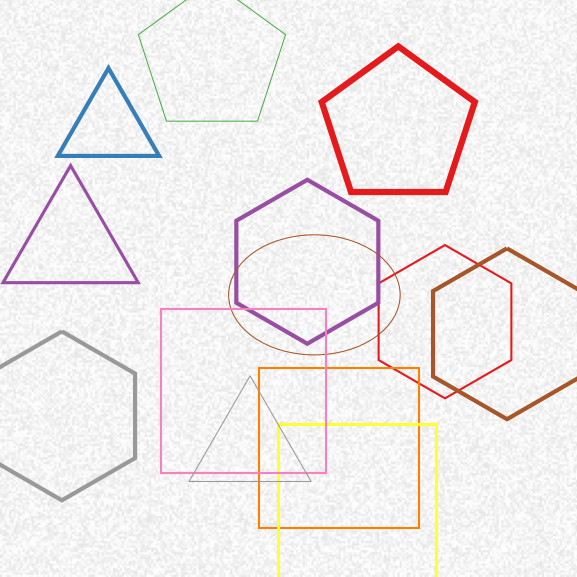[{"shape": "hexagon", "thickness": 1, "radius": 0.66, "center": [0.771, 0.442]}, {"shape": "pentagon", "thickness": 3, "radius": 0.7, "center": [0.69, 0.779]}, {"shape": "triangle", "thickness": 2, "radius": 0.51, "center": [0.188, 0.78]}, {"shape": "pentagon", "thickness": 0.5, "radius": 0.67, "center": [0.367, 0.898]}, {"shape": "triangle", "thickness": 1.5, "radius": 0.68, "center": [0.122, 0.577]}, {"shape": "hexagon", "thickness": 2, "radius": 0.71, "center": [0.532, 0.546]}, {"shape": "square", "thickness": 1, "radius": 0.69, "center": [0.586, 0.223]}, {"shape": "square", "thickness": 1.5, "radius": 0.69, "center": [0.618, 0.128]}, {"shape": "hexagon", "thickness": 2, "radius": 0.74, "center": [0.878, 0.421]}, {"shape": "oval", "thickness": 0.5, "radius": 0.74, "center": [0.544, 0.489]}, {"shape": "square", "thickness": 1, "radius": 0.71, "center": [0.422, 0.322]}, {"shape": "hexagon", "thickness": 2, "radius": 0.73, "center": [0.107, 0.279]}, {"shape": "triangle", "thickness": 0.5, "radius": 0.61, "center": [0.433, 0.226]}]